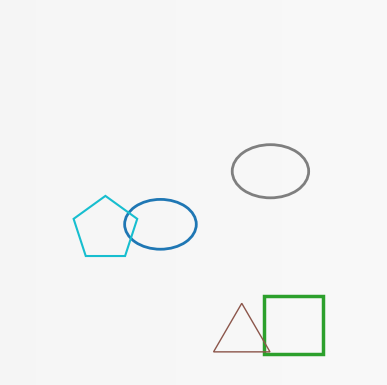[{"shape": "oval", "thickness": 2, "radius": 0.46, "center": [0.414, 0.417]}, {"shape": "square", "thickness": 2.5, "radius": 0.38, "center": [0.758, 0.156]}, {"shape": "triangle", "thickness": 1, "radius": 0.42, "center": [0.624, 0.128]}, {"shape": "oval", "thickness": 2, "radius": 0.49, "center": [0.698, 0.555]}, {"shape": "pentagon", "thickness": 1.5, "radius": 0.43, "center": [0.272, 0.405]}]